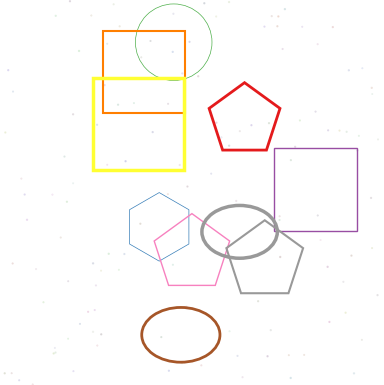[{"shape": "pentagon", "thickness": 2, "radius": 0.48, "center": [0.635, 0.688]}, {"shape": "hexagon", "thickness": 0.5, "radius": 0.45, "center": [0.414, 0.411]}, {"shape": "circle", "thickness": 0.5, "radius": 0.5, "center": [0.451, 0.89]}, {"shape": "square", "thickness": 1, "radius": 0.54, "center": [0.82, 0.509]}, {"shape": "square", "thickness": 1.5, "radius": 0.53, "center": [0.374, 0.812]}, {"shape": "square", "thickness": 2.5, "radius": 0.59, "center": [0.36, 0.678]}, {"shape": "oval", "thickness": 2, "radius": 0.51, "center": [0.47, 0.13]}, {"shape": "pentagon", "thickness": 1, "radius": 0.52, "center": [0.499, 0.342]}, {"shape": "pentagon", "thickness": 1.5, "radius": 0.52, "center": [0.688, 0.323]}, {"shape": "oval", "thickness": 2.5, "radius": 0.49, "center": [0.622, 0.398]}]